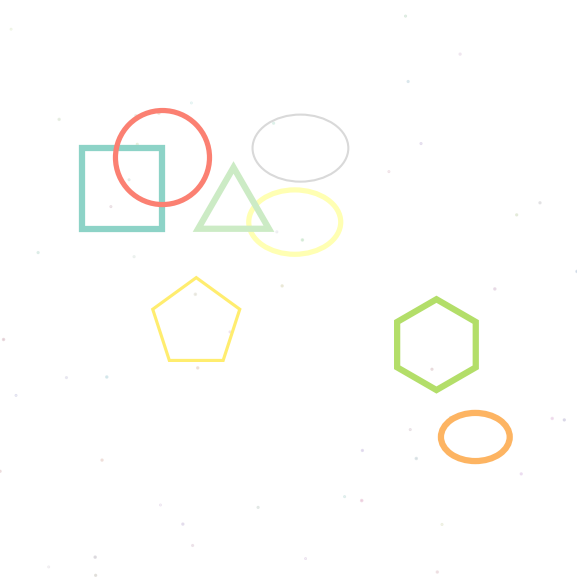[{"shape": "square", "thickness": 3, "radius": 0.35, "center": [0.211, 0.673]}, {"shape": "oval", "thickness": 2.5, "radius": 0.4, "center": [0.51, 0.615]}, {"shape": "circle", "thickness": 2.5, "radius": 0.41, "center": [0.281, 0.726]}, {"shape": "oval", "thickness": 3, "radius": 0.3, "center": [0.823, 0.242]}, {"shape": "hexagon", "thickness": 3, "radius": 0.39, "center": [0.756, 0.402]}, {"shape": "oval", "thickness": 1, "radius": 0.41, "center": [0.52, 0.743]}, {"shape": "triangle", "thickness": 3, "radius": 0.35, "center": [0.404, 0.638]}, {"shape": "pentagon", "thickness": 1.5, "radius": 0.4, "center": [0.34, 0.439]}]